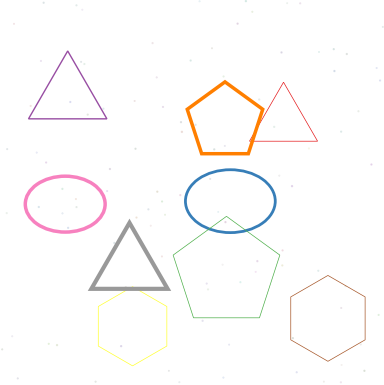[{"shape": "triangle", "thickness": 0.5, "radius": 0.51, "center": [0.736, 0.684]}, {"shape": "oval", "thickness": 2, "radius": 0.58, "center": [0.598, 0.477]}, {"shape": "pentagon", "thickness": 0.5, "radius": 0.73, "center": [0.588, 0.292]}, {"shape": "triangle", "thickness": 1, "radius": 0.59, "center": [0.176, 0.75]}, {"shape": "pentagon", "thickness": 2.5, "radius": 0.52, "center": [0.584, 0.684]}, {"shape": "hexagon", "thickness": 0.5, "radius": 0.51, "center": [0.344, 0.153]}, {"shape": "hexagon", "thickness": 0.5, "radius": 0.56, "center": [0.852, 0.173]}, {"shape": "oval", "thickness": 2.5, "radius": 0.52, "center": [0.169, 0.47]}, {"shape": "triangle", "thickness": 3, "radius": 0.57, "center": [0.336, 0.307]}]